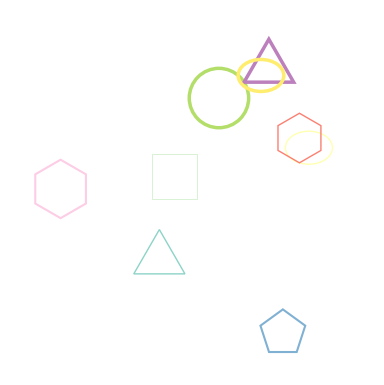[{"shape": "triangle", "thickness": 1, "radius": 0.38, "center": [0.414, 0.327]}, {"shape": "oval", "thickness": 1, "radius": 0.31, "center": [0.802, 0.616]}, {"shape": "hexagon", "thickness": 1, "radius": 0.32, "center": [0.778, 0.641]}, {"shape": "pentagon", "thickness": 1.5, "radius": 0.31, "center": [0.735, 0.135]}, {"shape": "circle", "thickness": 2.5, "radius": 0.39, "center": [0.569, 0.745]}, {"shape": "hexagon", "thickness": 1.5, "radius": 0.38, "center": [0.157, 0.509]}, {"shape": "triangle", "thickness": 2.5, "radius": 0.37, "center": [0.698, 0.824]}, {"shape": "square", "thickness": 0.5, "radius": 0.29, "center": [0.454, 0.542]}, {"shape": "oval", "thickness": 2.5, "radius": 0.3, "center": [0.678, 0.804]}]